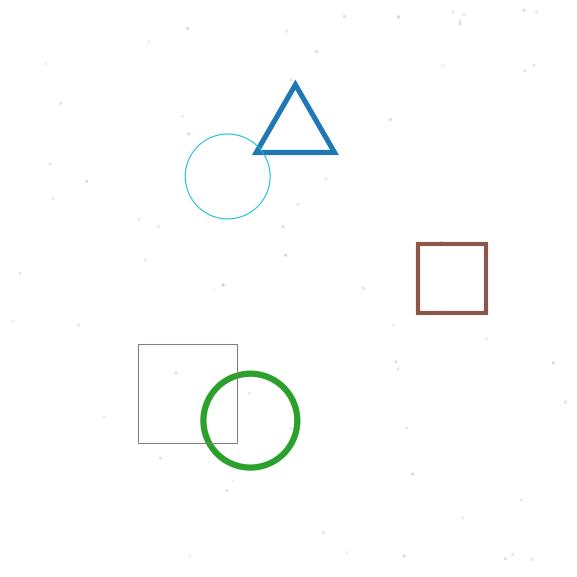[{"shape": "triangle", "thickness": 2.5, "radius": 0.39, "center": [0.512, 0.774]}, {"shape": "circle", "thickness": 3, "radius": 0.41, "center": [0.434, 0.271]}, {"shape": "square", "thickness": 2, "radius": 0.3, "center": [0.783, 0.516]}, {"shape": "square", "thickness": 0.5, "radius": 0.43, "center": [0.325, 0.318]}, {"shape": "circle", "thickness": 0.5, "radius": 0.37, "center": [0.394, 0.694]}]